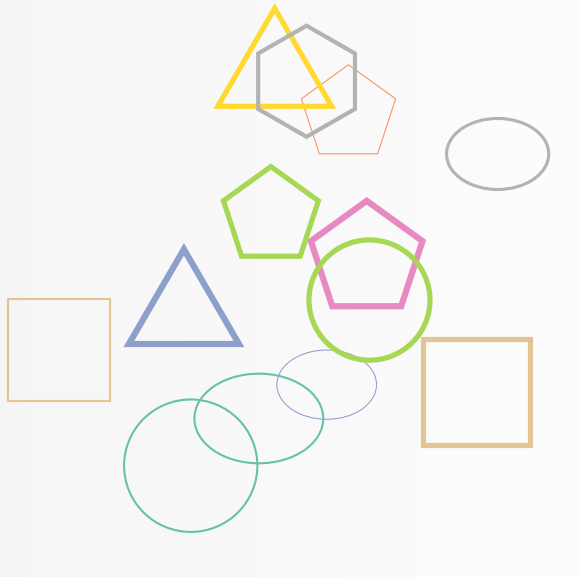[{"shape": "oval", "thickness": 1, "radius": 0.55, "center": [0.445, 0.274]}, {"shape": "circle", "thickness": 1, "radius": 0.57, "center": [0.328, 0.193]}, {"shape": "pentagon", "thickness": 0.5, "radius": 0.43, "center": [0.6, 0.802]}, {"shape": "triangle", "thickness": 3, "radius": 0.55, "center": [0.316, 0.458]}, {"shape": "oval", "thickness": 0.5, "radius": 0.43, "center": [0.562, 0.333]}, {"shape": "pentagon", "thickness": 3, "radius": 0.5, "center": [0.631, 0.55]}, {"shape": "pentagon", "thickness": 2.5, "radius": 0.43, "center": [0.466, 0.625]}, {"shape": "circle", "thickness": 2.5, "radius": 0.52, "center": [0.636, 0.48]}, {"shape": "triangle", "thickness": 2.5, "radius": 0.57, "center": [0.473, 0.872]}, {"shape": "square", "thickness": 1, "radius": 0.44, "center": [0.102, 0.393]}, {"shape": "square", "thickness": 2.5, "radius": 0.46, "center": [0.82, 0.32]}, {"shape": "hexagon", "thickness": 2, "radius": 0.48, "center": [0.527, 0.858]}, {"shape": "oval", "thickness": 1.5, "radius": 0.44, "center": [0.856, 0.733]}]